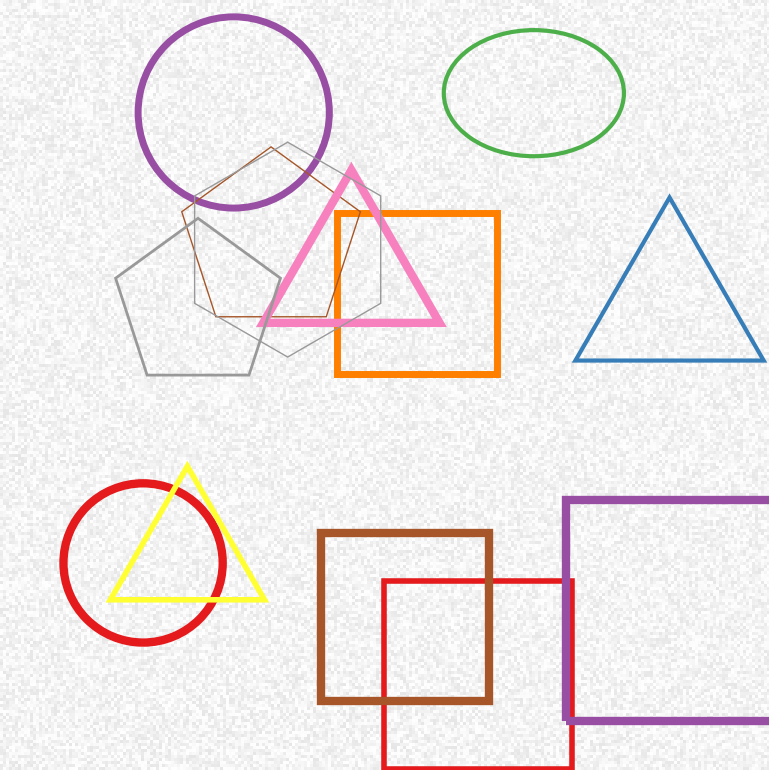[{"shape": "circle", "thickness": 3, "radius": 0.52, "center": [0.186, 0.269]}, {"shape": "square", "thickness": 2, "radius": 0.61, "center": [0.621, 0.124]}, {"shape": "triangle", "thickness": 1.5, "radius": 0.71, "center": [0.87, 0.602]}, {"shape": "oval", "thickness": 1.5, "radius": 0.58, "center": [0.693, 0.879]}, {"shape": "square", "thickness": 3, "radius": 0.72, "center": [0.879, 0.207]}, {"shape": "circle", "thickness": 2.5, "radius": 0.62, "center": [0.304, 0.854]}, {"shape": "square", "thickness": 2.5, "radius": 0.52, "center": [0.541, 0.619]}, {"shape": "triangle", "thickness": 2, "radius": 0.58, "center": [0.243, 0.279]}, {"shape": "pentagon", "thickness": 0.5, "radius": 0.61, "center": [0.352, 0.687]}, {"shape": "square", "thickness": 3, "radius": 0.54, "center": [0.526, 0.199]}, {"shape": "triangle", "thickness": 3, "radius": 0.66, "center": [0.456, 0.647]}, {"shape": "pentagon", "thickness": 1, "radius": 0.56, "center": [0.257, 0.604]}, {"shape": "hexagon", "thickness": 0.5, "radius": 0.7, "center": [0.374, 0.676]}]